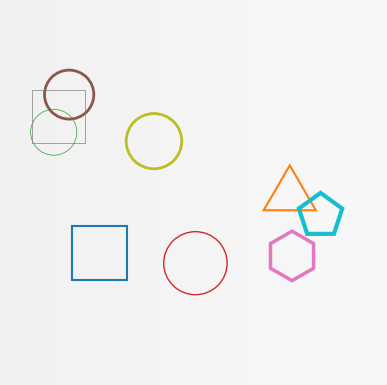[{"shape": "square", "thickness": 1.5, "radius": 0.35, "center": [0.257, 0.343]}, {"shape": "triangle", "thickness": 1.5, "radius": 0.39, "center": [0.748, 0.493]}, {"shape": "circle", "thickness": 0.5, "radius": 0.3, "center": [0.139, 0.657]}, {"shape": "circle", "thickness": 1, "radius": 0.41, "center": [0.504, 0.316]}, {"shape": "circle", "thickness": 2, "radius": 0.32, "center": [0.178, 0.754]}, {"shape": "hexagon", "thickness": 2.5, "radius": 0.32, "center": [0.754, 0.335]}, {"shape": "square", "thickness": 0.5, "radius": 0.34, "center": [0.15, 0.698]}, {"shape": "circle", "thickness": 2, "radius": 0.36, "center": [0.397, 0.633]}, {"shape": "pentagon", "thickness": 3, "radius": 0.29, "center": [0.827, 0.44]}]